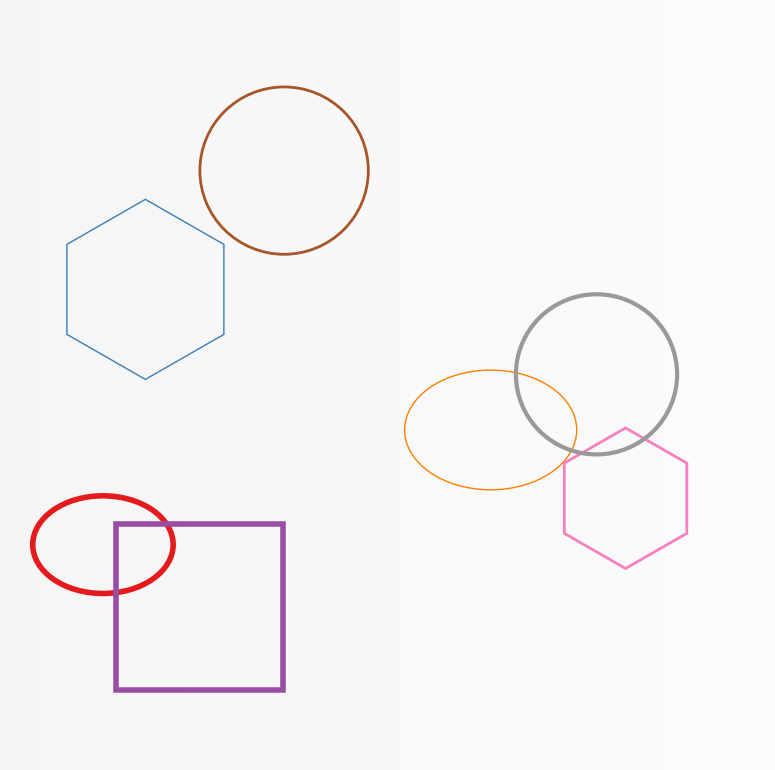[{"shape": "oval", "thickness": 2, "radius": 0.45, "center": [0.133, 0.293]}, {"shape": "hexagon", "thickness": 0.5, "radius": 0.58, "center": [0.188, 0.624]}, {"shape": "square", "thickness": 2, "radius": 0.54, "center": [0.257, 0.212]}, {"shape": "oval", "thickness": 0.5, "radius": 0.56, "center": [0.633, 0.442]}, {"shape": "circle", "thickness": 1, "radius": 0.54, "center": [0.367, 0.778]}, {"shape": "hexagon", "thickness": 1, "radius": 0.46, "center": [0.807, 0.353]}, {"shape": "circle", "thickness": 1.5, "radius": 0.52, "center": [0.77, 0.514]}]